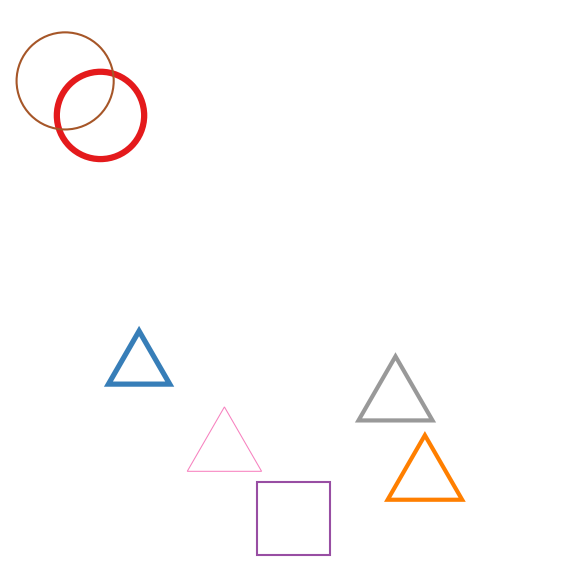[{"shape": "circle", "thickness": 3, "radius": 0.38, "center": [0.174, 0.799]}, {"shape": "triangle", "thickness": 2.5, "radius": 0.31, "center": [0.241, 0.365]}, {"shape": "square", "thickness": 1, "radius": 0.32, "center": [0.508, 0.101]}, {"shape": "triangle", "thickness": 2, "radius": 0.37, "center": [0.736, 0.171]}, {"shape": "circle", "thickness": 1, "radius": 0.42, "center": [0.113, 0.859]}, {"shape": "triangle", "thickness": 0.5, "radius": 0.37, "center": [0.389, 0.22]}, {"shape": "triangle", "thickness": 2, "radius": 0.37, "center": [0.685, 0.308]}]